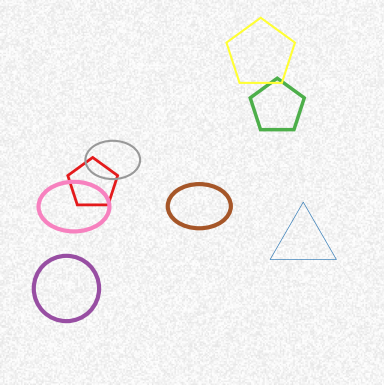[{"shape": "pentagon", "thickness": 2, "radius": 0.34, "center": [0.241, 0.523]}, {"shape": "triangle", "thickness": 0.5, "radius": 0.5, "center": [0.788, 0.376]}, {"shape": "pentagon", "thickness": 2.5, "radius": 0.37, "center": [0.72, 0.723]}, {"shape": "circle", "thickness": 3, "radius": 0.42, "center": [0.173, 0.251]}, {"shape": "pentagon", "thickness": 1.5, "radius": 0.47, "center": [0.677, 0.86]}, {"shape": "oval", "thickness": 3, "radius": 0.41, "center": [0.518, 0.464]}, {"shape": "oval", "thickness": 3, "radius": 0.46, "center": [0.192, 0.463]}, {"shape": "oval", "thickness": 1.5, "radius": 0.36, "center": [0.293, 0.585]}]